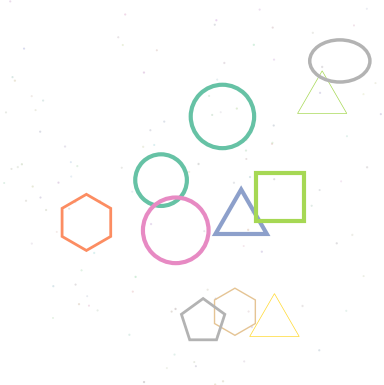[{"shape": "circle", "thickness": 3, "radius": 0.41, "center": [0.578, 0.698]}, {"shape": "circle", "thickness": 3, "radius": 0.34, "center": [0.418, 0.532]}, {"shape": "hexagon", "thickness": 2, "radius": 0.36, "center": [0.224, 0.422]}, {"shape": "triangle", "thickness": 3, "radius": 0.39, "center": [0.626, 0.431]}, {"shape": "circle", "thickness": 3, "radius": 0.43, "center": [0.457, 0.402]}, {"shape": "square", "thickness": 3, "radius": 0.31, "center": [0.728, 0.488]}, {"shape": "triangle", "thickness": 0.5, "radius": 0.37, "center": [0.837, 0.742]}, {"shape": "triangle", "thickness": 0.5, "radius": 0.37, "center": [0.713, 0.163]}, {"shape": "hexagon", "thickness": 1, "radius": 0.31, "center": [0.61, 0.19]}, {"shape": "pentagon", "thickness": 2, "radius": 0.3, "center": [0.528, 0.165]}, {"shape": "oval", "thickness": 2.5, "radius": 0.39, "center": [0.883, 0.842]}]